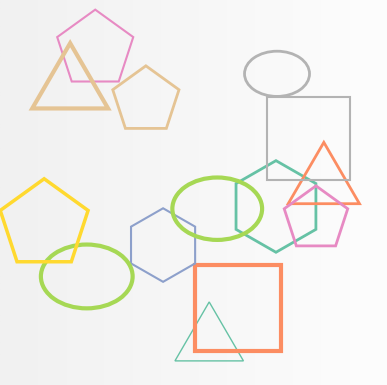[{"shape": "triangle", "thickness": 1, "radius": 0.51, "center": [0.54, 0.114]}, {"shape": "hexagon", "thickness": 2, "radius": 0.6, "center": [0.712, 0.464]}, {"shape": "square", "thickness": 3, "radius": 0.56, "center": [0.615, 0.201]}, {"shape": "triangle", "thickness": 2, "radius": 0.53, "center": [0.836, 0.524]}, {"shape": "hexagon", "thickness": 1.5, "radius": 0.48, "center": [0.421, 0.363]}, {"shape": "pentagon", "thickness": 2, "radius": 0.43, "center": [0.815, 0.431]}, {"shape": "pentagon", "thickness": 1.5, "radius": 0.52, "center": [0.246, 0.872]}, {"shape": "oval", "thickness": 3, "radius": 0.59, "center": [0.224, 0.282]}, {"shape": "oval", "thickness": 3, "radius": 0.58, "center": [0.561, 0.458]}, {"shape": "pentagon", "thickness": 2.5, "radius": 0.6, "center": [0.114, 0.416]}, {"shape": "triangle", "thickness": 3, "radius": 0.57, "center": [0.181, 0.775]}, {"shape": "pentagon", "thickness": 2, "radius": 0.45, "center": [0.376, 0.739]}, {"shape": "square", "thickness": 1.5, "radius": 0.54, "center": [0.796, 0.641]}, {"shape": "oval", "thickness": 2, "radius": 0.42, "center": [0.715, 0.808]}]